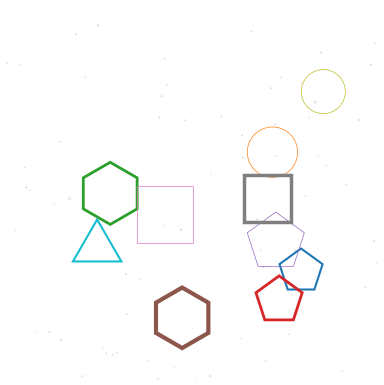[{"shape": "pentagon", "thickness": 1.5, "radius": 0.29, "center": [0.782, 0.296]}, {"shape": "circle", "thickness": 0.5, "radius": 0.33, "center": [0.708, 0.605]}, {"shape": "hexagon", "thickness": 2, "radius": 0.4, "center": [0.286, 0.498]}, {"shape": "pentagon", "thickness": 2, "radius": 0.32, "center": [0.725, 0.22]}, {"shape": "pentagon", "thickness": 0.5, "radius": 0.39, "center": [0.716, 0.371]}, {"shape": "hexagon", "thickness": 3, "radius": 0.39, "center": [0.473, 0.175]}, {"shape": "square", "thickness": 0.5, "radius": 0.37, "center": [0.428, 0.443]}, {"shape": "square", "thickness": 2.5, "radius": 0.3, "center": [0.694, 0.485]}, {"shape": "circle", "thickness": 0.5, "radius": 0.29, "center": [0.84, 0.762]}, {"shape": "triangle", "thickness": 1.5, "radius": 0.36, "center": [0.252, 0.357]}]